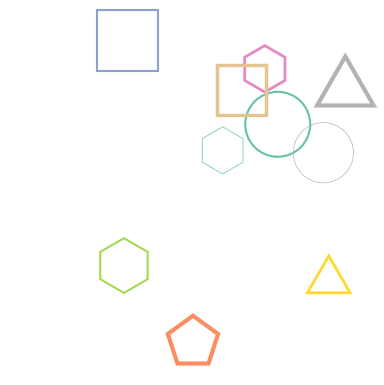[{"shape": "hexagon", "thickness": 0.5, "radius": 0.31, "center": [0.578, 0.609]}, {"shape": "circle", "thickness": 1.5, "radius": 0.42, "center": [0.721, 0.677]}, {"shape": "pentagon", "thickness": 3, "radius": 0.34, "center": [0.501, 0.111]}, {"shape": "square", "thickness": 1.5, "radius": 0.4, "center": [0.332, 0.896]}, {"shape": "hexagon", "thickness": 2, "radius": 0.3, "center": [0.688, 0.821]}, {"shape": "hexagon", "thickness": 1.5, "radius": 0.36, "center": [0.322, 0.31]}, {"shape": "triangle", "thickness": 2, "radius": 0.32, "center": [0.854, 0.271]}, {"shape": "square", "thickness": 2.5, "radius": 0.32, "center": [0.627, 0.766]}, {"shape": "triangle", "thickness": 3, "radius": 0.42, "center": [0.897, 0.768]}, {"shape": "circle", "thickness": 0.5, "radius": 0.39, "center": [0.84, 0.603]}]